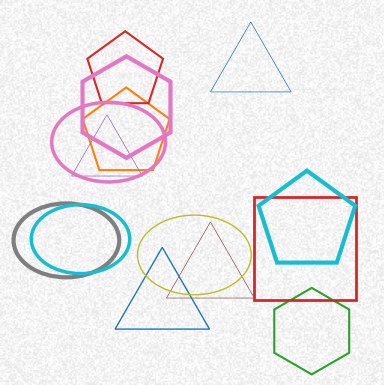[{"shape": "triangle", "thickness": 0.5, "radius": 0.61, "center": [0.651, 0.822]}, {"shape": "triangle", "thickness": 1, "radius": 0.71, "center": [0.421, 0.216]}, {"shape": "pentagon", "thickness": 1.5, "radius": 0.59, "center": [0.328, 0.654]}, {"shape": "hexagon", "thickness": 1.5, "radius": 0.56, "center": [0.81, 0.14]}, {"shape": "pentagon", "thickness": 1.5, "radius": 0.52, "center": [0.325, 0.816]}, {"shape": "square", "thickness": 2, "radius": 0.67, "center": [0.793, 0.355]}, {"shape": "triangle", "thickness": 0.5, "radius": 0.53, "center": [0.278, 0.596]}, {"shape": "triangle", "thickness": 0.5, "radius": 0.66, "center": [0.547, 0.292]}, {"shape": "hexagon", "thickness": 3, "radius": 0.66, "center": [0.329, 0.722]}, {"shape": "oval", "thickness": 2.5, "radius": 0.74, "center": [0.282, 0.631]}, {"shape": "oval", "thickness": 3, "radius": 0.69, "center": [0.172, 0.376]}, {"shape": "oval", "thickness": 1, "radius": 0.74, "center": [0.505, 0.338]}, {"shape": "oval", "thickness": 2.5, "radius": 0.64, "center": [0.209, 0.379]}, {"shape": "pentagon", "thickness": 3, "radius": 0.66, "center": [0.797, 0.425]}]